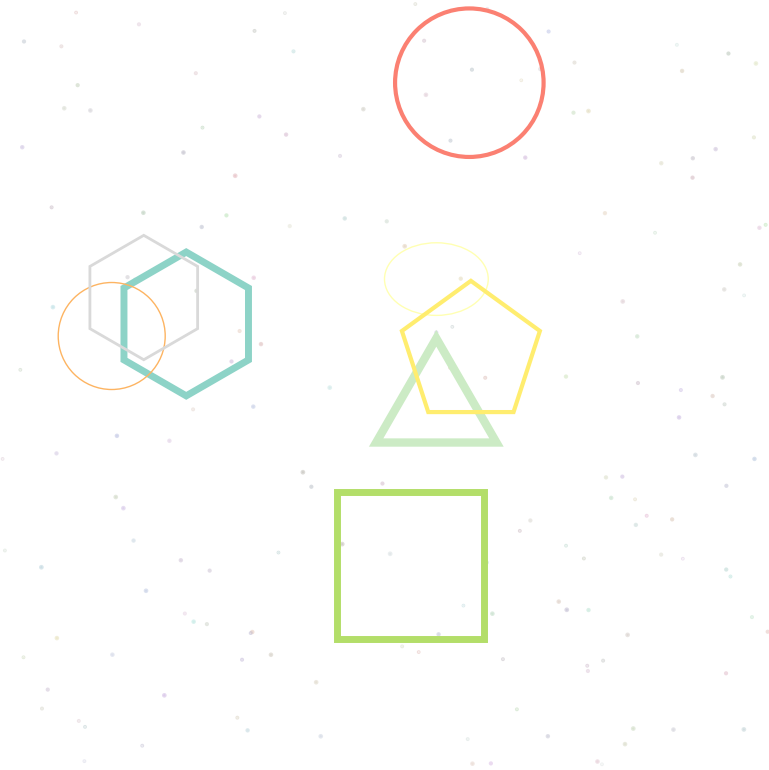[{"shape": "hexagon", "thickness": 2.5, "radius": 0.47, "center": [0.242, 0.579]}, {"shape": "oval", "thickness": 0.5, "radius": 0.34, "center": [0.567, 0.638]}, {"shape": "circle", "thickness": 1.5, "radius": 0.48, "center": [0.61, 0.893]}, {"shape": "circle", "thickness": 0.5, "radius": 0.35, "center": [0.145, 0.564]}, {"shape": "square", "thickness": 2.5, "radius": 0.48, "center": [0.534, 0.265]}, {"shape": "hexagon", "thickness": 1, "radius": 0.4, "center": [0.187, 0.614]}, {"shape": "triangle", "thickness": 3, "radius": 0.45, "center": [0.567, 0.47]}, {"shape": "pentagon", "thickness": 1.5, "radius": 0.47, "center": [0.612, 0.541]}]